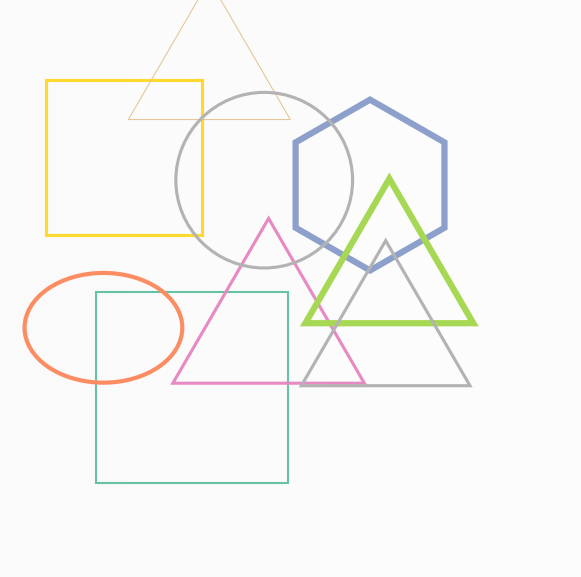[{"shape": "square", "thickness": 1, "radius": 0.83, "center": [0.33, 0.328]}, {"shape": "oval", "thickness": 2, "radius": 0.68, "center": [0.178, 0.432]}, {"shape": "hexagon", "thickness": 3, "radius": 0.74, "center": [0.637, 0.679]}, {"shape": "triangle", "thickness": 1.5, "radius": 0.95, "center": [0.462, 0.431]}, {"shape": "triangle", "thickness": 3, "radius": 0.83, "center": [0.67, 0.523]}, {"shape": "square", "thickness": 1.5, "radius": 0.67, "center": [0.214, 0.727]}, {"shape": "triangle", "thickness": 0.5, "radius": 0.8, "center": [0.36, 0.873]}, {"shape": "triangle", "thickness": 1.5, "radius": 0.84, "center": [0.664, 0.415]}, {"shape": "circle", "thickness": 1.5, "radius": 0.76, "center": [0.455, 0.687]}]